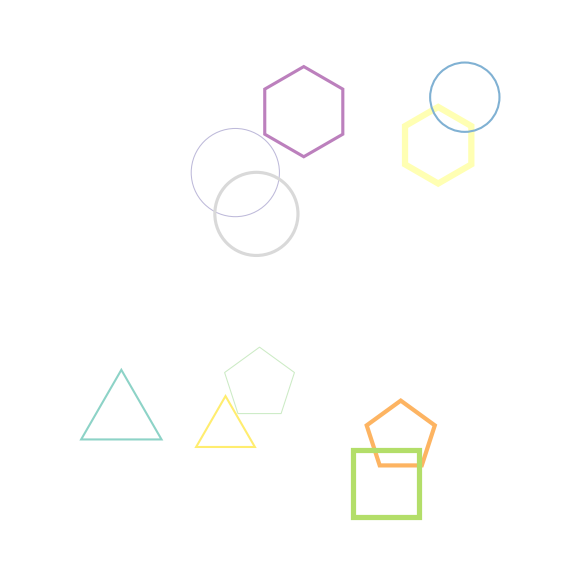[{"shape": "triangle", "thickness": 1, "radius": 0.4, "center": [0.21, 0.278]}, {"shape": "hexagon", "thickness": 3, "radius": 0.33, "center": [0.759, 0.748]}, {"shape": "circle", "thickness": 0.5, "radius": 0.38, "center": [0.407, 0.7]}, {"shape": "circle", "thickness": 1, "radius": 0.3, "center": [0.805, 0.831]}, {"shape": "pentagon", "thickness": 2, "radius": 0.31, "center": [0.694, 0.243]}, {"shape": "square", "thickness": 2.5, "radius": 0.29, "center": [0.668, 0.162]}, {"shape": "circle", "thickness": 1.5, "radius": 0.36, "center": [0.444, 0.629]}, {"shape": "hexagon", "thickness": 1.5, "radius": 0.39, "center": [0.526, 0.806]}, {"shape": "pentagon", "thickness": 0.5, "radius": 0.32, "center": [0.449, 0.334]}, {"shape": "triangle", "thickness": 1, "radius": 0.29, "center": [0.39, 0.255]}]